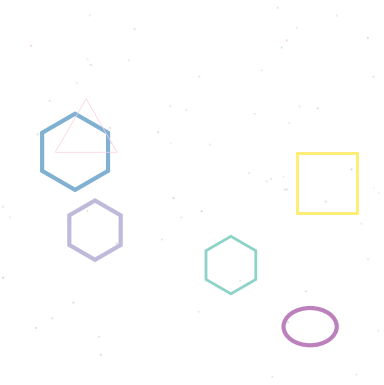[{"shape": "hexagon", "thickness": 2, "radius": 0.37, "center": [0.6, 0.312]}, {"shape": "hexagon", "thickness": 3, "radius": 0.39, "center": [0.247, 0.402]}, {"shape": "hexagon", "thickness": 3, "radius": 0.49, "center": [0.195, 0.606]}, {"shape": "triangle", "thickness": 0.5, "radius": 0.46, "center": [0.224, 0.651]}, {"shape": "oval", "thickness": 3, "radius": 0.35, "center": [0.806, 0.152]}, {"shape": "square", "thickness": 2, "radius": 0.39, "center": [0.85, 0.525]}]